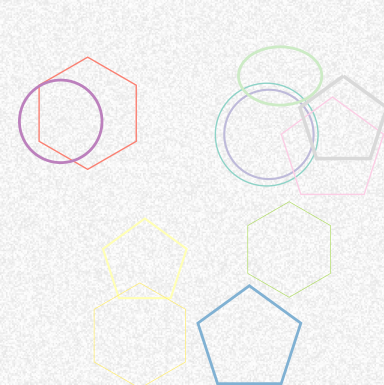[{"shape": "circle", "thickness": 1, "radius": 0.67, "center": [0.693, 0.65]}, {"shape": "pentagon", "thickness": 1.5, "radius": 0.57, "center": [0.376, 0.318]}, {"shape": "circle", "thickness": 1.5, "radius": 0.58, "center": [0.699, 0.651]}, {"shape": "hexagon", "thickness": 1, "radius": 0.73, "center": [0.228, 0.706]}, {"shape": "pentagon", "thickness": 2, "radius": 0.7, "center": [0.648, 0.117]}, {"shape": "hexagon", "thickness": 0.5, "radius": 0.62, "center": [0.751, 0.352]}, {"shape": "pentagon", "thickness": 1, "radius": 0.7, "center": [0.864, 0.608]}, {"shape": "pentagon", "thickness": 2.5, "radius": 0.59, "center": [0.892, 0.684]}, {"shape": "circle", "thickness": 2, "radius": 0.54, "center": [0.158, 0.685]}, {"shape": "oval", "thickness": 2, "radius": 0.54, "center": [0.728, 0.803]}, {"shape": "hexagon", "thickness": 0.5, "radius": 0.68, "center": [0.363, 0.128]}]